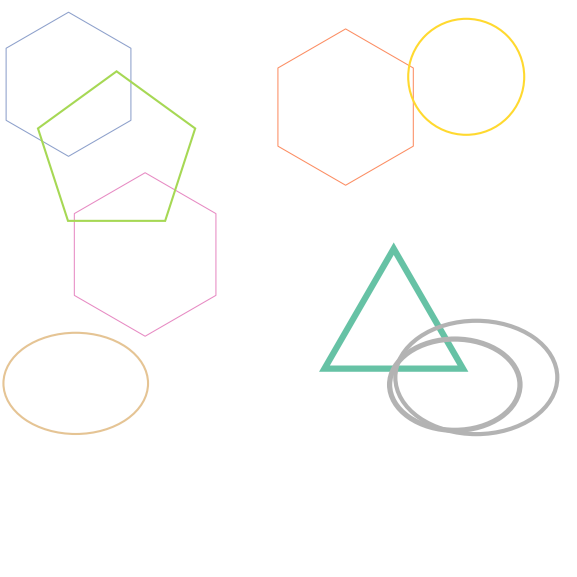[{"shape": "triangle", "thickness": 3, "radius": 0.69, "center": [0.682, 0.43]}, {"shape": "hexagon", "thickness": 0.5, "radius": 0.68, "center": [0.598, 0.814]}, {"shape": "hexagon", "thickness": 0.5, "radius": 0.62, "center": [0.119, 0.853]}, {"shape": "hexagon", "thickness": 0.5, "radius": 0.71, "center": [0.251, 0.558]}, {"shape": "pentagon", "thickness": 1, "radius": 0.72, "center": [0.202, 0.732]}, {"shape": "circle", "thickness": 1, "radius": 0.5, "center": [0.807, 0.866]}, {"shape": "oval", "thickness": 1, "radius": 0.63, "center": [0.131, 0.335]}, {"shape": "oval", "thickness": 2, "radius": 0.7, "center": [0.825, 0.346]}, {"shape": "oval", "thickness": 2.5, "radius": 0.56, "center": [0.788, 0.333]}]